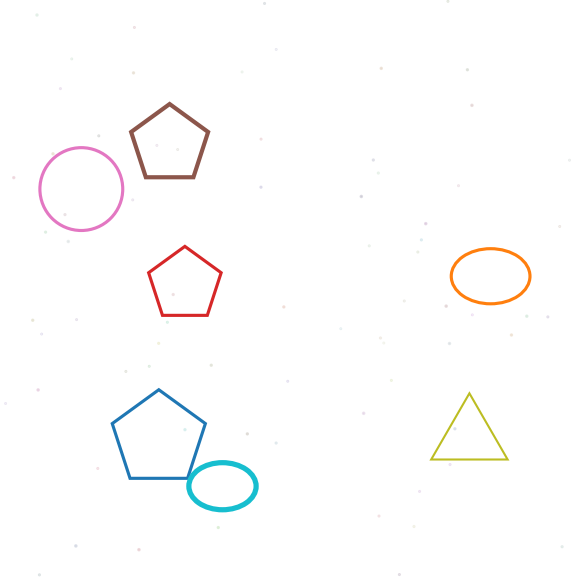[{"shape": "pentagon", "thickness": 1.5, "radius": 0.42, "center": [0.275, 0.239]}, {"shape": "oval", "thickness": 1.5, "radius": 0.34, "center": [0.85, 0.521]}, {"shape": "pentagon", "thickness": 1.5, "radius": 0.33, "center": [0.32, 0.506]}, {"shape": "pentagon", "thickness": 2, "radius": 0.35, "center": [0.294, 0.749]}, {"shape": "circle", "thickness": 1.5, "radius": 0.36, "center": [0.141, 0.672]}, {"shape": "triangle", "thickness": 1, "radius": 0.38, "center": [0.813, 0.242]}, {"shape": "oval", "thickness": 2.5, "radius": 0.29, "center": [0.385, 0.157]}]